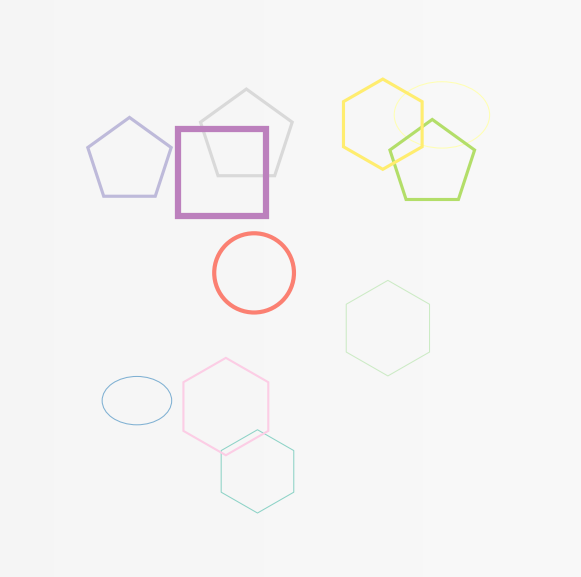[{"shape": "hexagon", "thickness": 0.5, "radius": 0.36, "center": [0.443, 0.183]}, {"shape": "oval", "thickness": 0.5, "radius": 0.41, "center": [0.76, 0.8]}, {"shape": "pentagon", "thickness": 1.5, "radius": 0.38, "center": [0.223, 0.72]}, {"shape": "circle", "thickness": 2, "radius": 0.34, "center": [0.437, 0.527]}, {"shape": "oval", "thickness": 0.5, "radius": 0.3, "center": [0.236, 0.305]}, {"shape": "pentagon", "thickness": 1.5, "radius": 0.38, "center": [0.744, 0.716]}, {"shape": "hexagon", "thickness": 1, "radius": 0.42, "center": [0.389, 0.295]}, {"shape": "pentagon", "thickness": 1.5, "radius": 0.41, "center": [0.424, 0.762]}, {"shape": "square", "thickness": 3, "radius": 0.38, "center": [0.382, 0.7]}, {"shape": "hexagon", "thickness": 0.5, "radius": 0.41, "center": [0.667, 0.431]}, {"shape": "hexagon", "thickness": 1.5, "radius": 0.39, "center": [0.659, 0.784]}]